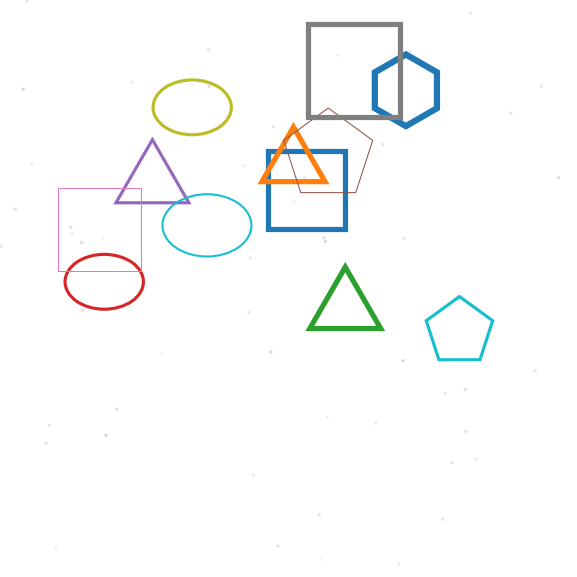[{"shape": "square", "thickness": 2.5, "radius": 0.34, "center": [0.531, 0.67]}, {"shape": "hexagon", "thickness": 3, "radius": 0.31, "center": [0.703, 0.843]}, {"shape": "triangle", "thickness": 2.5, "radius": 0.32, "center": [0.508, 0.716]}, {"shape": "triangle", "thickness": 2.5, "radius": 0.35, "center": [0.598, 0.466]}, {"shape": "oval", "thickness": 1.5, "radius": 0.34, "center": [0.18, 0.511]}, {"shape": "triangle", "thickness": 1.5, "radius": 0.36, "center": [0.264, 0.684]}, {"shape": "pentagon", "thickness": 0.5, "radius": 0.4, "center": [0.568, 0.731]}, {"shape": "square", "thickness": 0.5, "radius": 0.36, "center": [0.172, 0.602]}, {"shape": "square", "thickness": 2.5, "radius": 0.4, "center": [0.613, 0.877]}, {"shape": "oval", "thickness": 1.5, "radius": 0.34, "center": [0.333, 0.813]}, {"shape": "pentagon", "thickness": 1.5, "radius": 0.3, "center": [0.796, 0.425]}, {"shape": "oval", "thickness": 1, "radius": 0.38, "center": [0.358, 0.609]}]